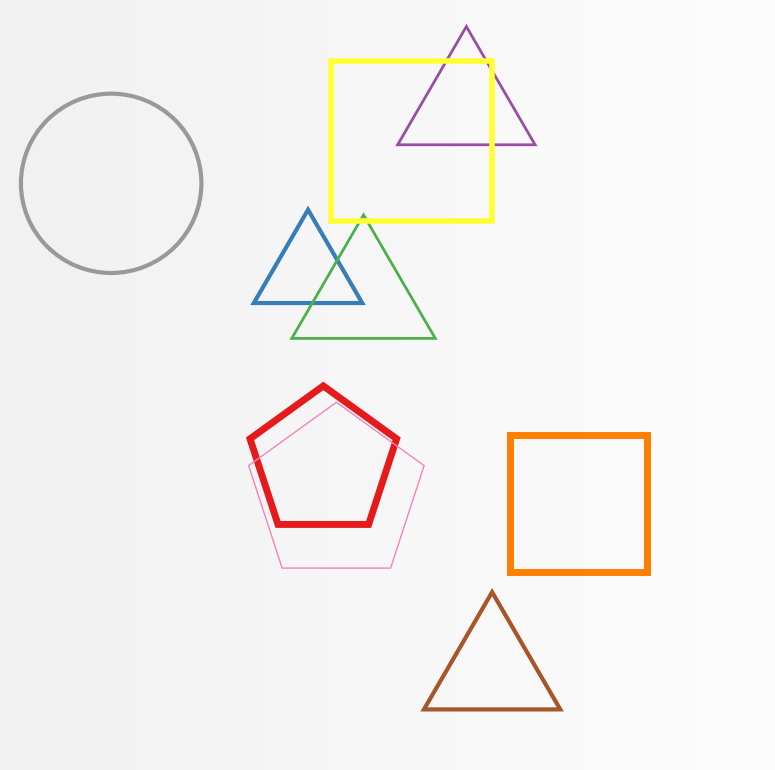[{"shape": "pentagon", "thickness": 2.5, "radius": 0.5, "center": [0.417, 0.399]}, {"shape": "triangle", "thickness": 1.5, "radius": 0.4, "center": [0.397, 0.647]}, {"shape": "triangle", "thickness": 1, "radius": 0.53, "center": [0.469, 0.614]}, {"shape": "triangle", "thickness": 1, "radius": 0.51, "center": [0.602, 0.863]}, {"shape": "square", "thickness": 2.5, "radius": 0.44, "center": [0.747, 0.346]}, {"shape": "square", "thickness": 2, "radius": 0.52, "center": [0.531, 0.817]}, {"shape": "triangle", "thickness": 1.5, "radius": 0.51, "center": [0.635, 0.129]}, {"shape": "pentagon", "thickness": 0.5, "radius": 0.6, "center": [0.434, 0.359]}, {"shape": "circle", "thickness": 1.5, "radius": 0.58, "center": [0.143, 0.762]}]